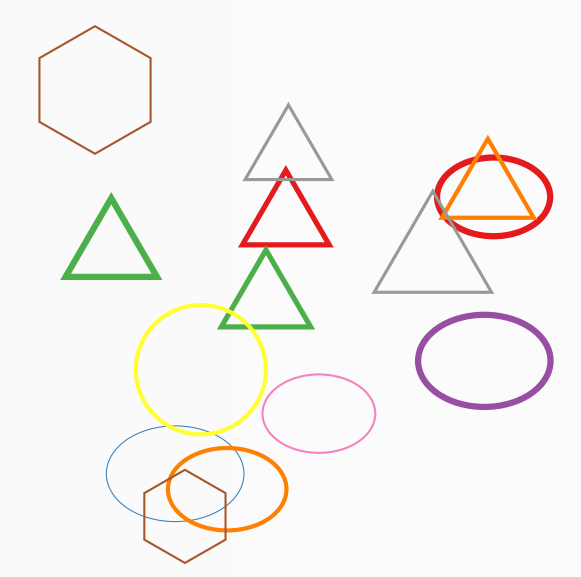[{"shape": "triangle", "thickness": 2.5, "radius": 0.43, "center": [0.492, 0.618]}, {"shape": "oval", "thickness": 3, "radius": 0.49, "center": [0.849, 0.658]}, {"shape": "oval", "thickness": 0.5, "radius": 0.59, "center": [0.301, 0.179]}, {"shape": "triangle", "thickness": 2.5, "radius": 0.44, "center": [0.458, 0.477]}, {"shape": "triangle", "thickness": 3, "radius": 0.45, "center": [0.191, 0.565]}, {"shape": "oval", "thickness": 3, "radius": 0.57, "center": [0.833, 0.374]}, {"shape": "oval", "thickness": 2, "radius": 0.51, "center": [0.391, 0.152]}, {"shape": "triangle", "thickness": 2, "radius": 0.46, "center": [0.839, 0.668]}, {"shape": "circle", "thickness": 2, "radius": 0.56, "center": [0.346, 0.359]}, {"shape": "hexagon", "thickness": 1, "radius": 0.55, "center": [0.163, 0.843]}, {"shape": "hexagon", "thickness": 1, "radius": 0.4, "center": [0.318, 0.105]}, {"shape": "oval", "thickness": 1, "radius": 0.49, "center": [0.549, 0.283]}, {"shape": "triangle", "thickness": 1.5, "radius": 0.43, "center": [0.496, 0.731]}, {"shape": "triangle", "thickness": 1.5, "radius": 0.58, "center": [0.745, 0.551]}]